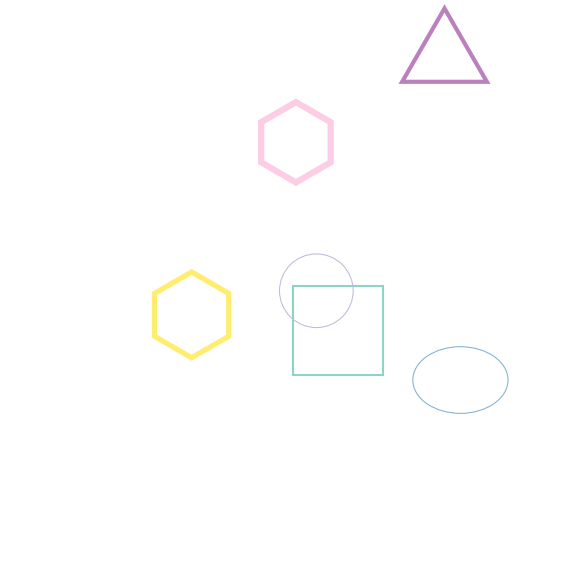[{"shape": "square", "thickness": 1, "radius": 0.39, "center": [0.585, 0.427]}, {"shape": "circle", "thickness": 0.5, "radius": 0.32, "center": [0.548, 0.496]}, {"shape": "oval", "thickness": 0.5, "radius": 0.41, "center": [0.797, 0.341]}, {"shape": "hexagon", "thickness": 3, "radius": 0.35, "center": [0.512, 0.753]}, {"shape": "triangle", "thickness": 2, "radius": 0.42, "center": [0.77, 0.9]}, {"shape": "hexagon", "thickness": 2.5, "radius": 0.37, "center": [0.332, 0.454]}]